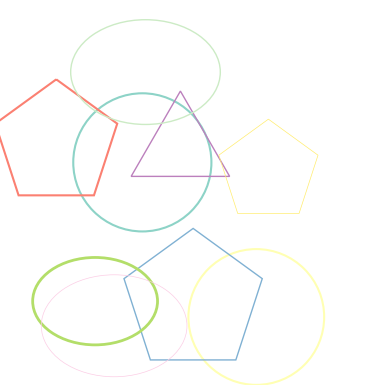[{"shape": "circle", "thickness": 1.5, "radius": 0.9, "center": [0.37, 0.578]}, {"shape": "circle", "thickness": 1.5, "radius": 0.88, "center": [0.666, 0.177]}, {"shape": "pentagon", "thickness": 1.5, "radius": 0.83, "center": [0.146, 0.627]}, {"shape": "pentagon", "thickness": 1, "radius": 0.94, "center": [0.502, 0.218]}, {"shape": "oval", "thickness": 2, "radius": 0.81, "center": [0.247, 0.218]}, {"shape": "oval", "thickness": 0.5, "radius": 0.95, "center": [0.296, 0.154]}, {"shape": "triangle", "thickness": 1, "radius": 0.74, "center": [0.469, 0.616]}, {"shape": "oval", "thickness": 1, "radius": 0.97, "center": [0.378, 0.813]}, {"shape": "pentagon", "thickness": 0.5, "radius": 0.68, "center": [0.697, 0.555]}]